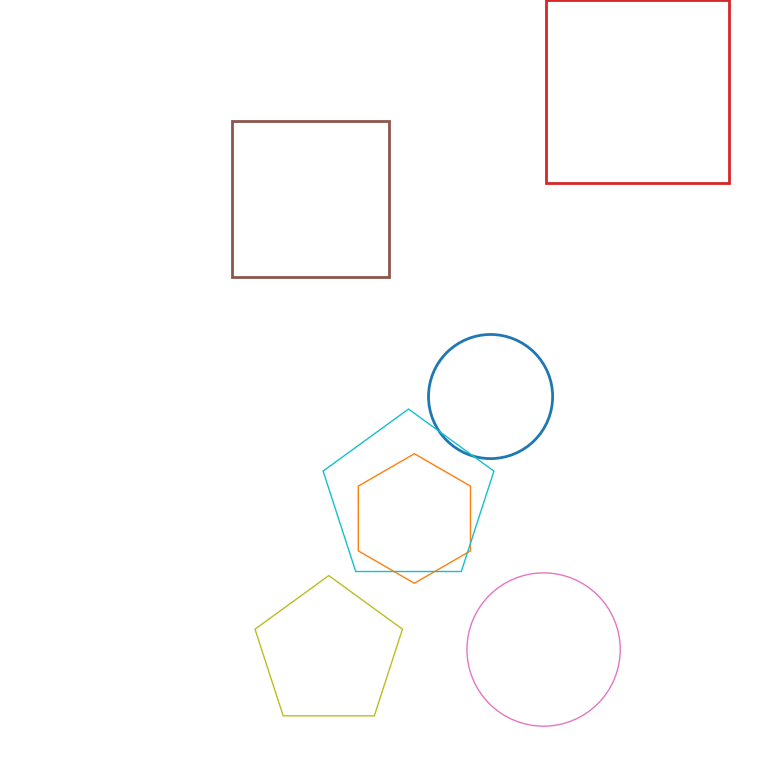[{"shape": "circle", "thickness": 1, "radius": 0.4, "center": [0.637, 0.485]}, {"shape": "hexagon", "thickness": 0.5, "radius": 0.42, "center": [0.538, 0.327]}, {"shape": "square", "thickness": 1, "radius": 0.59, "center": [0.828, 0.881]}, {"shape": "square", "thickness": 1, "radius": 0.51, "center": [0.404, 0.742]}, {"shape": "circle", "thickness": 0.5, "radius": 0.5, "center": [0.706, 0.156]}, {"shape": "pentagon", "thickness": 0.5, "radius": 0.5, "center": [0.427, 0.152]}, {"shape": "pentagon", "thickness": 0.5, "radius": 0.58, "center": [0.531, 0.352]}]